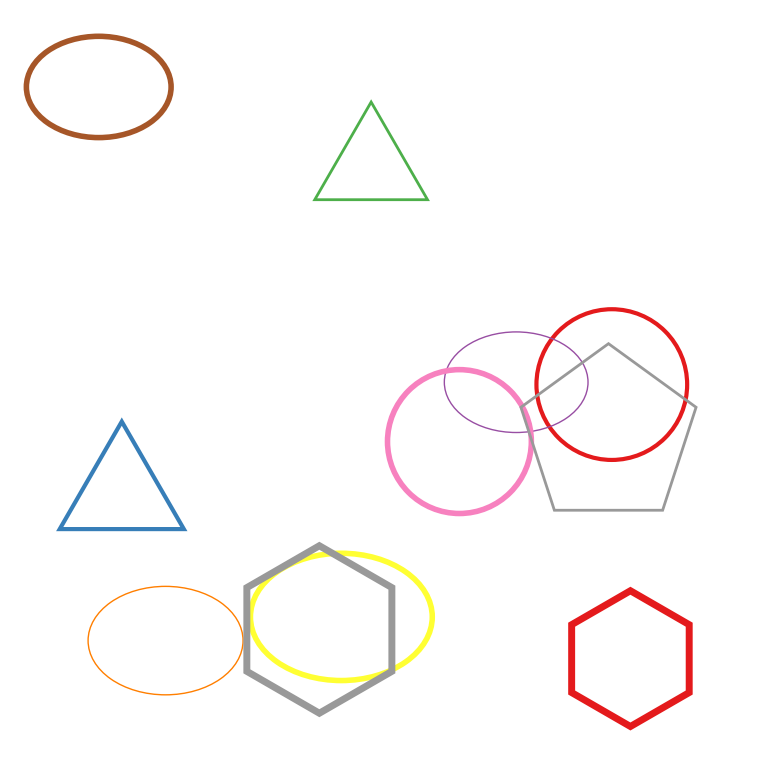[{"shape": "circle", "thickness": 1.5, "radius": 0.49, "center": [0.795, 0.501]}, {"shape": "hexagon", "thickness": 2.5, "radius": 0.44, "center": [0.819, 0.145]}, {"shape": "triangle", "thickness": 1.5, "radius": 0.47, "center": [0.158, 0.359]}, {"shape": "triangle", "thickness": 1, "radius": 0.42, "center": [0.482, 0.783]}, {"shape": "oval", "thickness": 0.5, "radius": 0.47, "center": [0.67, 0.504]}, {"shape": "oval", "thickness": 0.5, "radius": 0.5, "center": [0.215, 0.168]}, {"shape": "oval", "thickness": 2, "radius": 0.59, "center": [0.443, 0.199]}, {"shape": "oval", "thickness": 2, "radius": 0.47, "center": [0.128, 0.887]}, {"shape": "circle", "thickness": 2, "radius": 0.47, "center": [0.597, 0.427]}, {"shape": "pentagon", "thickness": 1, "radius": 0.6, "center": [0.79, 0.434]}, {"shape": "hexagon", "thickness": 2.5, "radius": 0.54, "center": [0.415, 0.182]}]